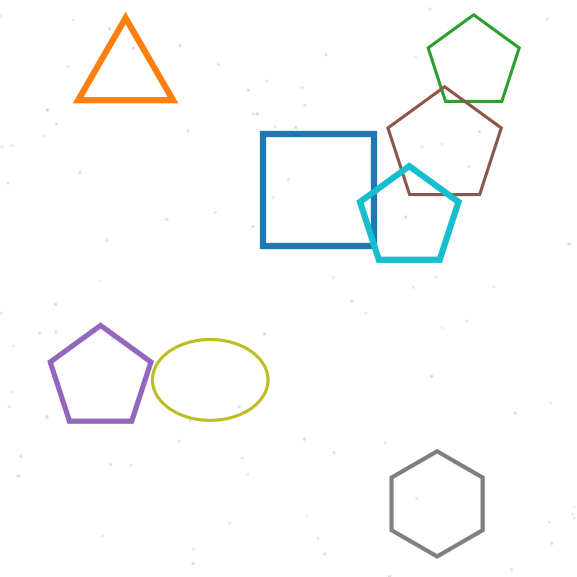[{"shape": "square", "thickness": 3, "radius": 0.48, "center": [0.552, 0.67]}, {"shape": "triangle", "thickness": 3, "radius": 0.47, "center": [0.217, 0.873]}, {"shape": "pentagon", "thickness": 1.5, "radius": 0.41, "center": [0.82, 0.891]}, {"shape": "pentagon", "thickness": 2.5, "radius": 0.46, "center": [0.174, 0.344]}, {"shape": "pentagon", "thickness": 1.5, "radius": 0.52, "center": [0.77, 0.746]}, {"shape": "hexagon", "thickness": 2, "radius": 0.46, "center": [0.757, 0.127]}, {"shape": "oval", "thickness": 1.5, "radius": 0.5, "center": [0.364, 0.341]}, {"shape": "pentagon", "thickness": 3, "radius": 0.45, "center": [0.709, 0.622]}]